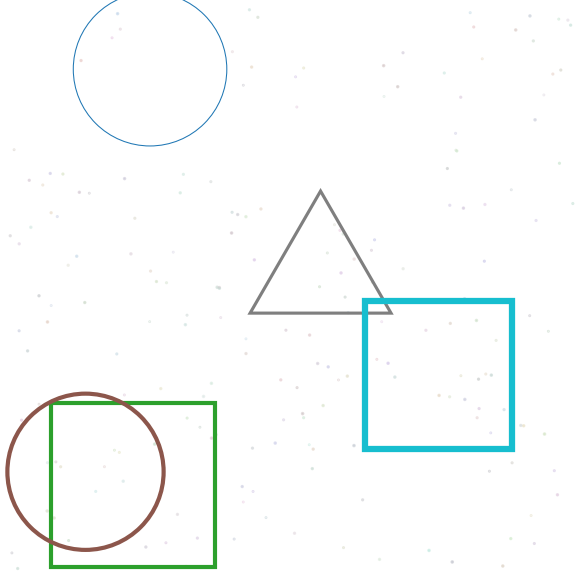[{"shape": "circle", "thickness": 0.5, "radius": 0.66, "center": [0.26, 0.879]}, {"shape": "square", "thickness": 2, "radius": 0.71, "center": [0.231, 0.159]}, {"shape": "circle", "thickness": 2, "radius": 0.68, "center": [0.148, 0.182]}, {"shape": "triangle", "thickness": 1.5, "radius": 0.7, "center": [0.555, 0.527]}, {"shape": "square", "thickness": 3, "radius": 0.64, "center": [0.76, 0.349]}]